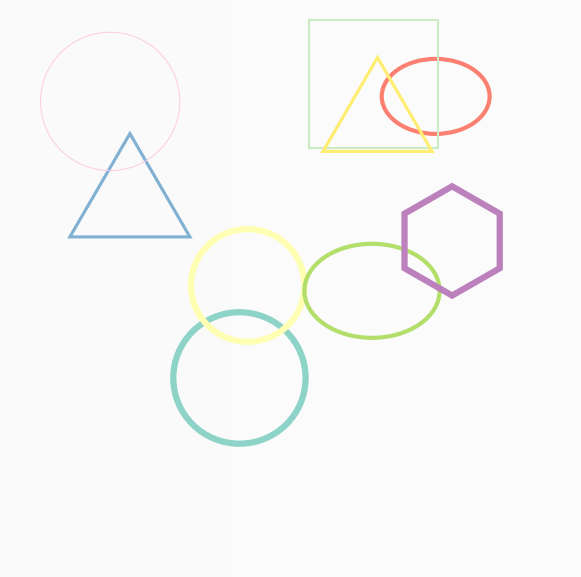[{"shape": "circle", "thickness": 3, "radius": 0.57, "center": [0.412, 0.345]}, {"shape": "circle", "thickness": 3, "radius": 0.49, "center": [0.426, 0.505]}, {"shape": "oval", "thickness": 2, "radius": 0.46, "center": [0.75, 0.832]}, {"shape": "triangle", "thickness": 1.5, "radius": 0.6, "center": [0.223, 0.649]}, {"shape": "oval", "thickness": 2, "radius": 0.58, "center": [0.64, 0.496]}, {"shape": "circle", "thickness": 0.5, "radius": 0.6, "center": [0.189, 0.824]}, {"shape": "hexagon", "thickness": 3, "radius": 0.47, "center": [0.778, 0.582]}, {"shape": "square", "thickness": 1, "radius": 0.55, "center": [0.642, 0.854]}, {"shape": "triangle", "thickness": 1.5, "radius": 0.54, "center": [0.65, 0.791]}]